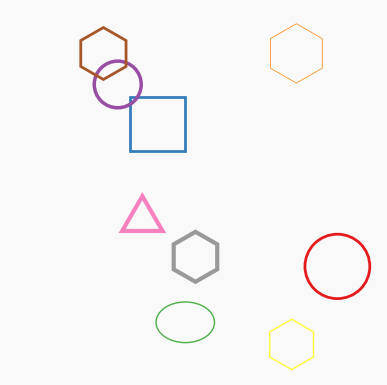[{"shape": "circle", "thickness": 2, "radius": 0.42, "center": [0.871, 0.308]}, {"shape": "square", "thickness": 2, "radius": 0.35, "center": [0.407, 0.679]}, {"shape": "oval", "thickness": 1, "radius": 0.38, "center": [0.478, 0.163]}, {"shape": "circle", "thickness": 2.5, "radius": 0.3, "center": [0.304, 0.781]}, {"shape": "hexagon", "thickness": 0.5, "radius": 0.39, "center": [0.765, 0.861]}, {"shape": "hexagon", "thickness": 1, "radius": 0.33, "center": [0.753, 0.105]}, {"shape": "hexagon", "thickness": 2, "radius": 0.34, "center": [0.267, 0.861]}, {"shape": "triangle", "thickness": 3, "radius": 0.3, "center": [0.367, 0.43]}, {"shape": "hexagon", "thickness": 3, "radius": 0.32, "center": [0.504, 0.333]}]